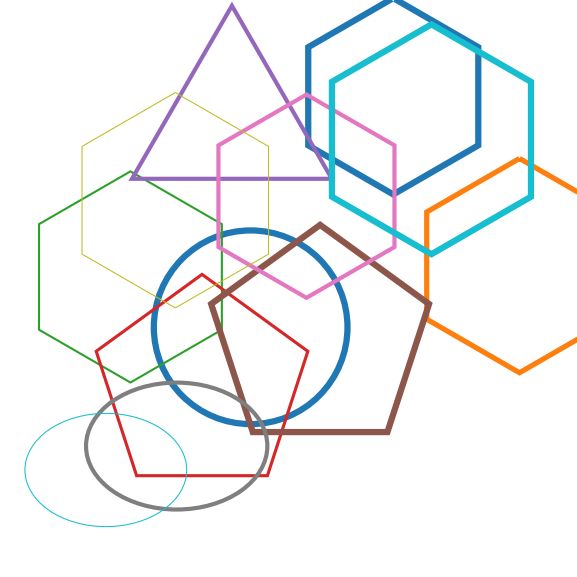[{"shape": "circle", "thickness": 3, "radius": 0.84, "center": [0.434, 0.432]}, {"shape": "hexagon", "thickness": 3, "radius": 0.85, "center": [0.681, 0.832]}, {"shape": "hexagon", "thickness": 2.5, "radius": 0.93, "center": [0.9, 0.539]}, {"shape": "hexagon", "thickness": 1, "radius": 0.91, "center": [0.226, 0.52]}, {"shape": "pentagon", "thickness": 1.5, "radius": 0.96, "center": [0.35, 0.331]}, {"shape": "triangle", "thickness": 2, "radius": 1.0, "center": [0.402, 0.789]}, {"shape": "pentagon", "thickness": 3, "radius": 0.99, "center": [0.554, 0.411]}, {"shape": "hexagon", "thickness": 2, "radius": 0.88, "center": [0.531, 0.659]}, {"shape": "oval", "thickness": 2, "radius": 0.78, "center": [0.306, 0.227]}, {"shape": "hexagon", "thickness": 0.5, "radius": 0.93, "center": [0.304, 0.652]}, {"shape": "oval", "thickness": 0.5, "radius": 0.7, "center": [0.183, 0.185]}, {"shape": "hexagon", "thickness": 3, "radius": 0.99, "center": [0.747, 0.758]}]